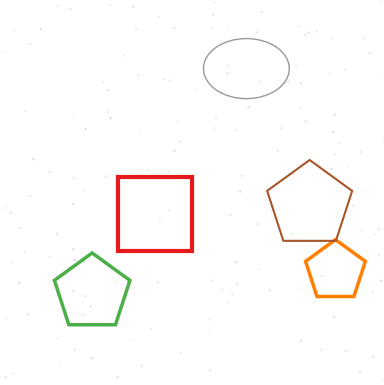[{"shape": "square", "thickness": 3, "radius": 0.48, "center": [0.403, 0.445]}, {"shape": "pentagon", "thickness": 2.5, "radius": 0.52, "center": [0.239, 0.24]}, {"shape": "pentagon", "thickness": 2.5, "radius": 0.41, "center": [0.871, 0.296]}, {"shape": "pentagon", "thickness": 1.5, "radius": 0.58, "center": [0.804, 0.468]}, {"shape": "oval", "thickness": 1, "radius": 0.56, "center": [0.64, 0.822]}]